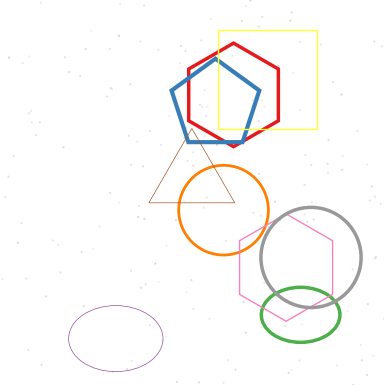[{"shape": "hexagon", "thickness": 2.5, "radius": 0.67, "center": [0.607, 0.754]}, {"shape": "pentagon", "thickness": 3, "radius": 0.6, "center": [0.56, 0.728]}, {"shape": "oval", "thickness": 2.5, "radius": 0.51, "center": [0.781, 0.182]}, {"shape": "oval", "thickness": 0.5, "radius": 0.61, "center": [0.301, 0.12]}, {"shape": "circle", "thickness": 2, "radius": 0.58, "center": [0.581, 0.454]}, {"shape": "square", "thickness": 1, "radius": 0.65, "center": [0.694, 0.794]}, {"shape": "triangle", "thickness": 0.5, "radius": 0.64, "center": [0.498, 0.538]}, {"shape": "hexagon", "thickness": 1, "radius": 0.7, "center": [0.743, 0.305]}, {"shape": "circle", "thickness": 2.5, "radius": 0.65, "center": [0.808, 0.331]}]